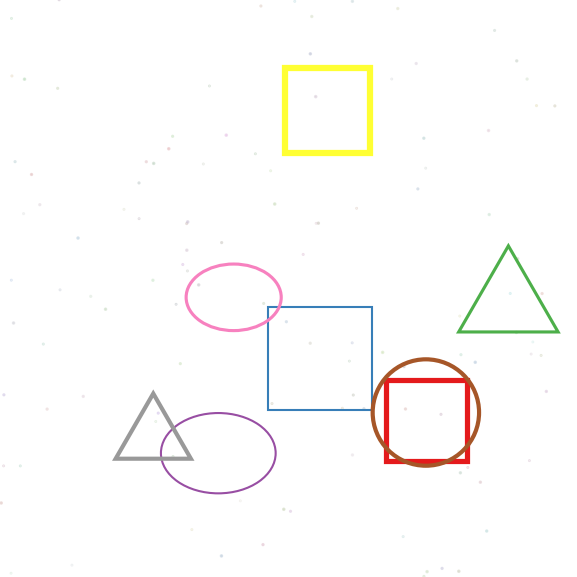[{"shape": "square", "thickness": 2.5, "radius": 0.35, "center": [0.738, 0.271]}, {"shape": "square", "thickness": 1, "radius": 0.45, "center": [0.554, 0.378]}, {"shape": "triangle", "thickness": 1.5, "radius": 0.5, "center": [0.88, 0.474]}, {"shape": "oval", "thickness": 1, "radius": 0.5, "center": [0.378, 0.214]}, {"shape": "square", "thickness": 3, "radius": 0.37, "center": [0.567, 0.807]}, {"shape": "circle", "thickness": 2, "radius": 0.46, "center": [0.737, 0.285]}, {"shape": "oval", "thickness": 1.5, "radius": 0.41, "center": [0.405, 0.484]}, {"shape": "triangle", "thickness": 2, "radius": 0.38, "center": [0.265, 0.242]}]